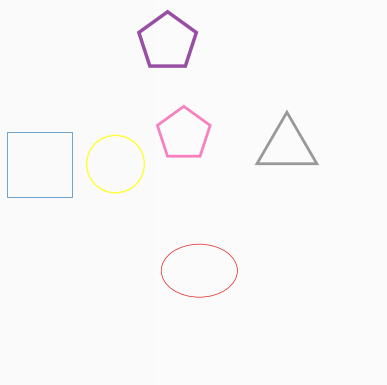[{"shape": "oval", "thickness": 0.5, "radius": 0.49, "center": [0.514, 0.297]}, {"shape": "square", "thickness": 0.5, "radius": 0.42, "center": [0.103, 0.573]}, {"shape": "pentagon", "thickness": 2.5, "radius": 0.39, "center": [0.433, 0.891]}, {"shape": "circle", "thickness": 1, "radius": 0.37, "center": [0.298, 0.574]}, {"shape": "pentagon", "thickness": 2, "radius": 0.36, "center": [0.474, 0.652]}, {"shape": "triangle", "thickness": 2, "radius": 0.45, "center": [0.74, 0.619]}]